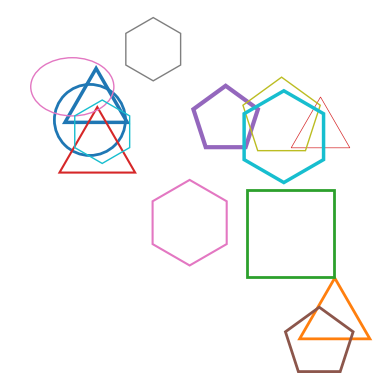[{"shape": "triangle", "thickness": 2.5, "radius": 0.47, "center": [0.25, 0.729]}, {"shape": "circle", "thickness": 2, "radius": 0.46, "center": [0.234, 0.688]}, {"shape": "triangle", "thickness": 2, "radius": 0.53, "center": [0.869, 0.173]}, {"shape": "square", "thickness": 2, "radius": 0.56, "center": [0.754, 0.393]}, {"shape": "triangle", "thickness": 1.5, "radius": 0.57, "center": [0.253, 0.608]}, {"shape": "triangle", "thickness": 0.5, "radius": 0.44, "center": [0.833, 0.66]}, {"shape": "pentagon", "thickness": 3, "radius": 0.44, "center": [0.586, 0.689]}, {"shape": "pentagon", "thickness": 2, "radius": 0.46, "center": [0.829, 0.11]}, {"shape": "oval", "thickness": 1, "radius": 0.54, "center": [0.188, 0.775]}, {"shape": "hexagon", "thickness": 1.5, "radius": 0.56, "center": [0.493, 0.422]}, {"shape": "hexagon", "thickness": 1, "radius": 0.41, "center": [0.398, 0.872]}, {"shape": "pentagon", "thickness": 1, "radius": 0.53, "center": [0.731, 0.694]}, {"shape": "hexagon", "thickness": 1, "radius": 0.41, "center": [0.265, 0.658]}, {"shape": "hexagon", "thickness": 2.5, "radius": 0.6, "center": [0.737, 0.645]}]